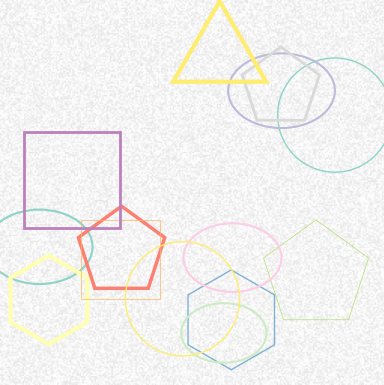[{"shape": "circle", "thickness": 1, "radius": 0.74, "center": [0.87, 0.701]}, {"shape": "oval", "thickness": 1.5, "radius": 0.69, "center": [0.102, 0.359]}, {"shape": "hexagon", "thickness": 3, "radius": 0.58, "center": [0.127, 0.221]}, {"shape": "oval", "thickness": 1.5, "radius": 0.69, "center": [0.731, 0.764]}, {"shape": "pentagon", "thickness": 2.5, "radius": 0.59, "center": [0.316, 0.346]}, {"shape": "hexagon", "thickness": 1, "radius": 0.65, "center": [0.601, 0.169]}, {"shape": "square", "thickness": 0.5, "radius": 0.51, "center": [0.314, 0.325]}, {"shape": "pentagon", "thickness": 0.5, "radius": 0.72, "center": [0.821, 0.285]}, {"shape": "oval", "thickness": 1.5, "radius": 0.64, "center": [0.604, 0.331]}, {"shape": "pentagon", "thickness": 2, "radius": 0.53, "center": [0.729, 0.773]}, {"shape": "square", "thickness": 2, "radius": 0.62, "center": [0.186, 0.533]}, {"shape": "oval", "thickness": 1.5, "radius": 0.55, "center": [0.581, 0.135]}, {"shape": "triangle", "thickness": 3, "radius": 0.7, "center": [0.571, 0.857]}, {"shape": "circle", "thickness": 1, "radius": 0.74, "center": [0.474, 0.224]}]